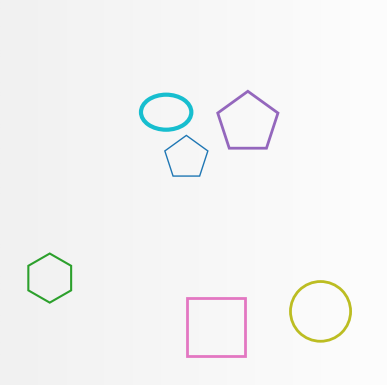[{"shape": "pentagon", "thickness": 1, "radius": 0.29, "center": [0.481, 0.59]}, {"shape": "hexagon", "thickness": 1.5, "radius": 0.32, "center": [0.128, 0.278]}, {"shape": "pentagon", "thickness": 2, "radius": 0.41, "center": [0.64, 0.681]}, {"shape": "square", "thickness": 2, "radius": 0.38, "center": [0.558, 0.151]}, {"shape": "circle", "thickness": 2, "radius": 0.39, "center": [0.827, 0.191]}, {"shape": "oval", "thickness": 3, "radius": 0.32, "center": [0.429, 0.709]}]